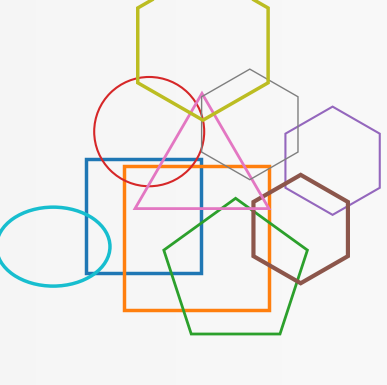[{"shape": "square", "thickness": 2.5, "radius": 0.74, "center": [0.369, 0.439]}, {"shape": "square", "thickness": 2.5, "radius": 0.94, "center": [0.507, 0.382]}, {"shape": "pentagon", "thickness": 2, "radius": 0.97, "center": [0.608, 0.29]}, {"shape": "circle", "thickness": 1.5, "radius": 0.71, "center": [0.385, 0.658]}, {"shape": "hexagon", "thickness": 1.5, "radius": 0.7, "center": [0.858, 0.583]}, {"shape": "hexagon", "thickness": 3, "radius": 0.7, "center": [0.776, 0.405]}, {"shape": "triangle", "thickness": 2, "radius": 1.0, "center": [0.521, 0.558]}, {"shape": "hexagon", "thickness": 1, "radius": 0.72, "center": [0.645, 0.677]}, {"shape": "hexagon", "thickness": 2.5, "radius": 0.97, "center": [0.524, 0.882]}, {"shape": "oval", "thickness": 2.5, "radius": 0.73, "center": [0.137, 0.359]}]